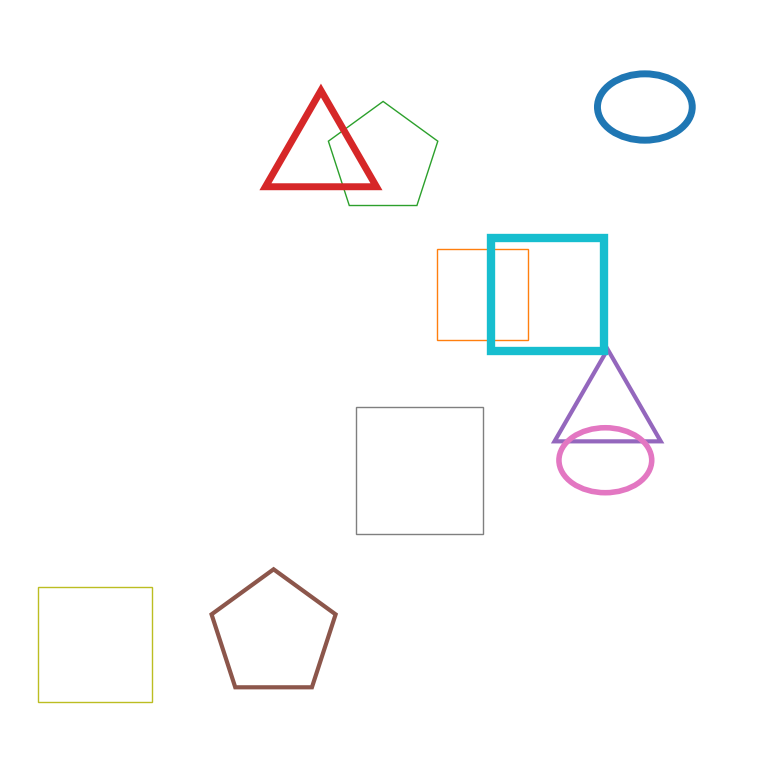[{"shape": "oval", "thickness": 2.5, "radius": 0.31, "center": [0.837, 0.861]}, {"shape": "square", "thickness": 0.5, "radius": 0.29, "center": [0.627, 0.617]}, {"shape": "pentagon", "thickness": 0.5, "radius": 0.37, "center": [0.498, 0.794]}, {"shape": "triangle", "thickness": 2.5, "radius": 0.42, "center": [0.417, 0.799]}, {"shape": "triangle", "thickness": 1.5, "radius": 0.4, "center": [0.789, 0.467]}, {"shape": "pentagon", "thickness": 1.5, "radius": 0.42, "center": [0.355, 0.176]}, {"shape": "oval", "thickness": 2, "radius": 0.3, "center": [0.786, 0.402]}, {"shape": "square", "thickness": 0.5, "radius": 0.41, "center": [0.545, 0.389]}, {"shape": "square", "thickness": 0.5, "radius": 0.37, "center": [0.123, 0.163]}, {"shape": "square", "thickness": 3, "radius": 0.37, "center": [0.711, 0.617]}]